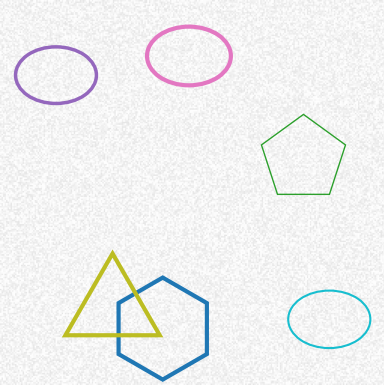[{"shape": "hexagon", "thickness": 3, "radius": 0.66, "center": [0.423, 0.147]}, {"shape": "pentagon", "thickness": 1, "radius": 0.57, "center": [0.788, 0.588]}, {"shape": "oval", "thickness": 2.5, "radius": 0.53, "center": [0.145, 0.805]}, {"shape": "oval", "thickness": 3, "radius": 0.54, "center": [0.491, 0.855]}, {"shape": "triangle", "thickness": 3, "radius": 0.71, "center": [0.292, 0.2]}, {"shape": "oval", "thickness": 1.5, "radius": 0.53, "center": [0.855, 0.171]}]